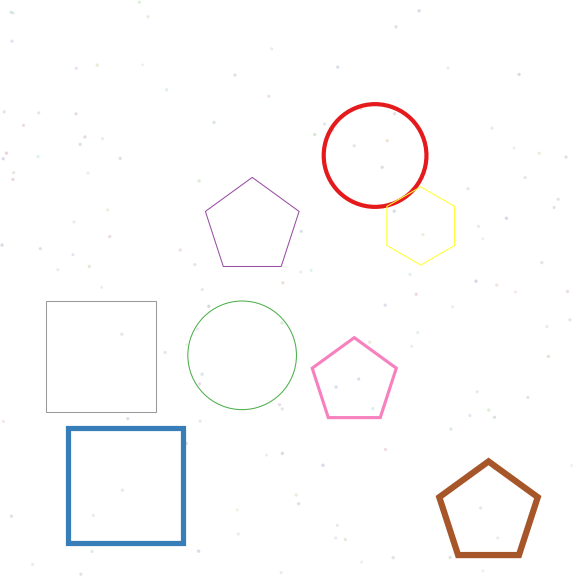[{"shape": "circle", "thickness": 2, "radius": 0.44, "center": [0.649, 0.73]}, {"shape": "square", "thickness": 2.5, "radius": 0.5, "center": [0.217, 0.158]}, {"shape": "circle", "thickness": 0.5, "radius": 0.47, "center": [0.419, 0.384]}, {"shape": "pentagon", "thickness": 0.5, "radius": 0.43, "center": [0.437, 0.607]}, {"shape": "hexagon", "thickness": 0.5, "radius": 0.34, "center": [0.728, 0.608]}, {"shape": "pentagon", "thickness": 3, "radius": 0.45, "center": [0.846, 0.111]}, {"shape": "pentagon", "thickness": 1.5, "radius": 0.38, "center": [0.613, 0.338]}, {"shape": "square", "thickness": 0.5, "radius": 0.48, "center": [0.175, 0.382]}]